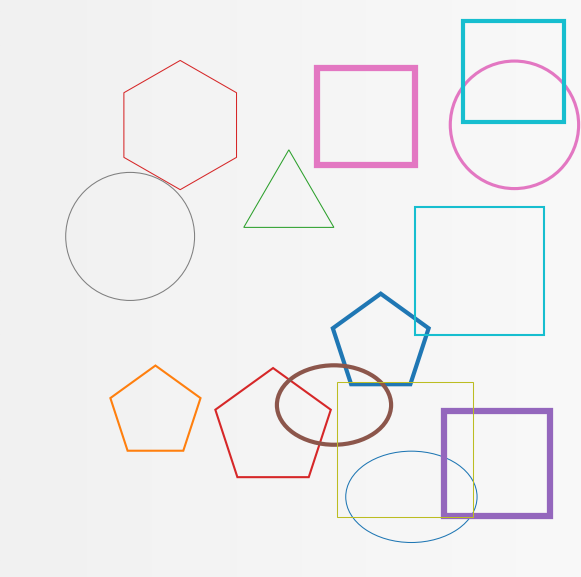[{"shape": "oval", "thickness": 0.5, "radius": 0.56, "center": [0.708, 0.139]}, {"shape": "pentagon", "thickness": 2, "radius": 0.43, "center": [0.655, 0.404]}, {"shape": "pentagon", "thickness": 1, "radius": 0.41, "center": [0.267, 0.285]}, {"shape": "triangle", "thickness": 0.5, "radius": 0.45, "center": [0.497, 0.65]}, {"shape": "hexagon", "thickness": 0.5, "radius": 0.56, "center": [0.31, 0.783]}, {"shape": "pentagon", "thickness": 1, "radius": 0.52, "center": [0.47, 0.257]}, {"shape": "square", "thickness": 3, "radius": 0.45, "center": [0.855, 0.197]}, {"shape": "oval", "thickness": 2, "radius": 0.49, "center": [0.575, 0.298]}, {"shape": "circle", "thickness": 1.5, "radius": 0.55, "center": [0.885, 0.783]}, {"shape": "square", "thickness": 3, "radius": 0.42, "center": [0.63, 0.798]}, {"shape": "circle", "thickness": 0.5, "radius": 0.55, "center": [0.224, 0.59]}, {"shape": "square", "thickness": 0.5, "radius": 0.58, "center": [0.697, 0.221]}, {"shape": "square", "thickness": 1, "radius": 0.55, "center": [0.825, 0.529]}, {"shape": "square", "thickness": 2, "radius": 0.44, "center": [0.883, 0.875]}]